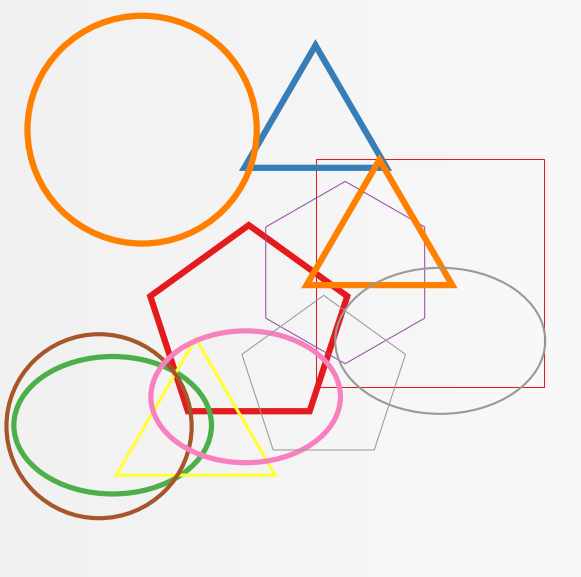[{"shape": "square", "thickness": 0.5, "radius": 0.98, "center": [0.74, 0.526]}, {"shape": "pentagon", "thickness": 3, "radius": 0.89, "center": [0.428, 0.431]}, {"shape": "triangle", "thickness": 3, "radius": 0.71, "center": [0.543, 0.779]}, {"shape": "oval", "thickness": 2.5, "radius": 0.85, "center": [0.194, 0.263]}, {"shape": "hexagon", "thickness": 0.5, "radius": 0.79, "center": [0.594, 0.527]}, {"shape": "circle", "thickness": 3, "radius": 0.99, "center": [0.244, 0.775]}, {"shape": "triangle", "thickness": 3, "radius": 0.72, "center": [0.653, 0.578]}, {"shape": "triangle", "thickness": 1.5, "radius": 0.79, "center": [0.337, 0.255]}, {"shape": "circle", "thickness": 2, "radius": 0.8, "center": [0.17, 0.261]}, {"shape": "oval", "thickness": 2.5, "radius": 0.82, "center": [0.423, 0.312]}, {"shape": "pentagon", "thickness": 0.5, "radius": 0.74, "center": [0.557, 0.34]}, {"shape": "oval", "thickness": 1, "radius": 0.9, "center": [0.757, 0.409]}]